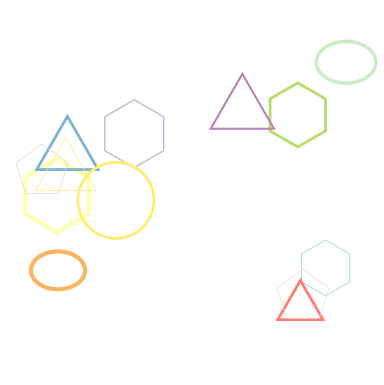[{"shape": "hexagon", "thickness": 0.5, "radius": 0.36, "center": [0.846, 0.304]}, {"shape": "hexagon", "thickness": 3, "radius": 0.48, "center": [0.148, 0.492]}, {"shape": "hexagon", "thickness": 1, "radius": 0.44, "center": [0.349, 0.653]}, {"shape": "triangle", "thickness": 2, "radius": 0.34, "center": [0.78, 0.204]}, {"shape": "triangle", "thickness": 2, "radius": 0.46, "center": [0.175, 0.606]}, {"shape": "oval", "thickness": 3, "radius": 0.35, "center": [0.151, 0.298]}, {"shape": "hexagon", "thickness": 2, "radius": 0.42, "center": [0.774, 0.702]}, {"shape": "pentagon", "thickness": 0.5, "radius": 0.36, "center": [0.787, 0.23]}, {"shape": "pentagon", "thickness": 0.5, "radius": 0.36, "center": [0.109, 0.555]}, {"shape": "triangle", "thickness": 1.5, "radius": 0.47, "center": [0.629, 0.713]}, {"shape": "oval", "thickness": 2.5, "radius": 0.39, "center": [0.899, 0.838]}, {"shape": "circle", "thickness": 2, "radius": 0.49, "center": [0.301, 0.48]}, {"shape": "triangle", "thickness": 0.5, "radius": 0.46, "center": [0.171, 0.551]}]